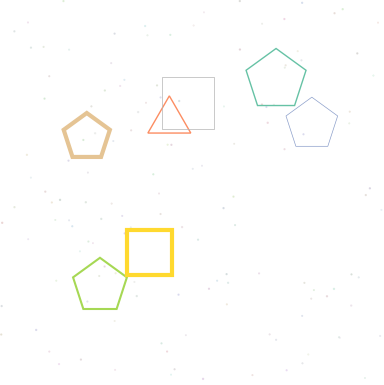[{"shape": "pentagon", "thickness": 1, "radius": 0.41, "center": [0.717, 0.792]}, {"shape": "triangle", "thickness": 1, "radius": 0.32, "center": [0.44, 0.687]}, {"shape": "pentagon", "thickness": 0.5, "radius": 0.35, "center": [0.81, 0.677]}, {"shape": "pentagon", "thickness": 1.5, "radius": 0.37, "center": [0.26, 0.257]}, {"shape": "square", "thickness": 3, "radius": 0.29, "center": [0.387, 0.345]}, {"shape": "pentagon", "thickness": 3, "radius": 0.32, "center": [0.225, 0.643]}, {"shape": "square", "thickness": 0.5, "radius": 0.34, "center": [0.488, 0.732]}]